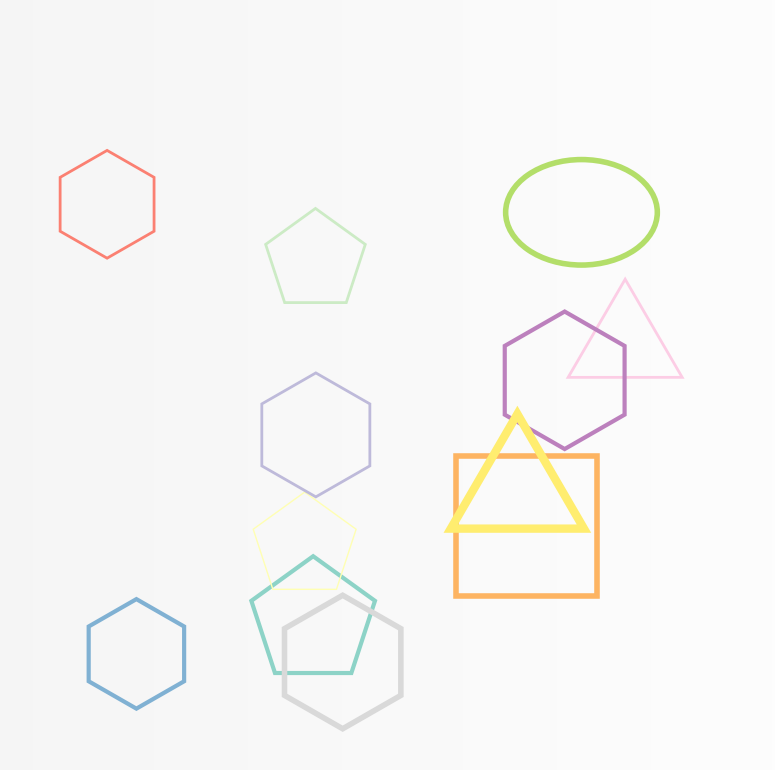[{"shape": "pentagon", "thickness": 1.5, "radius": 0.42, "center": [0.404, 0.194]}, {"shape": "pentagon", "thickness": 0.5, "radius": 0.35, "center": [0.393, 0.291]}, {"shape": "hexagon", "thickness": 1, "radius": 0.4, "center": [0.408, 0.435]}, {"shape": "hexagon", "thickness": 1, "radius": 0.35, "center": [0.138, 0.735]}, {"shape": "hexagon", "thickness": 1.5, "radius": 0.36, "center": [0.176, 0.151]}, {"shape": "square", "thickness": 2, "radius": 0.45, "center": [0.679, 0.317]}, {"shape": "oval", "thickness": 2, "radius": 0.49, "center": [0.75, 0.724]}, {"shape": "triangle", "thickness": 1, "radius": 0.42, "center": [0.807, 0.552]}, {"shape": "hexagon", "thickness": 2, "radius": 0.43, "center": [0.442, 0.14]}, {"shape": "hexagon", "thickness": 1.5, "radius": 0.45, "center": [0.729, 0.506]}, {"shape": "pentagon", "thickness": 1, "radius": 0.34, "center": [0.407, 0.662]}, {"shape": "triangle", "thickness": 3, "radius": 0.5, "center": [0.668, 0.363]}]